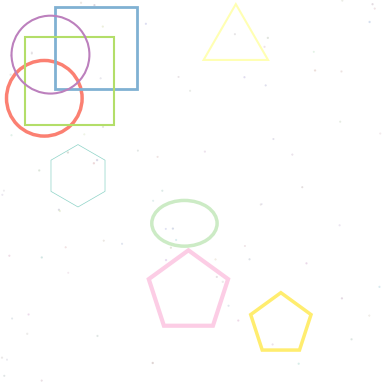[{"shape": "hexagon", "thickness": 0.5, "radius": 0.41, "center": [0.203, 0.543]}, {"shape": "triangle", "thickness": 1.5, "radius": 0.48, "center": [0.613, 0.893]}, {"shape": "circle", "thickness": 2.5, "radius": 0.49, "center": [0.115, 0.745]}, {"shape": "square", "thickness": 2, "radius": 0.53, "center": [0.249, 0.876]}, {"shape": "square", "thickness": 1.5, "radius": 0.58, "center": [0.18, 0.79]}, {"shape": "pentagon", "thickness": 3, "radius": 0.54, "center": [0.489, 0.242]}, {"shape": "circle", "thickness": 1.5, "radius": 0.51, "center": [0.131, 0.858]}, {"shape": "oval", "thickness": 2.5, "radius": 0.42, "center": [0.479, 0.42]}, {"shape": "pentagon", "thickness": 2.5, "radius": 0.41, "center": [0.73, 0.157]}]